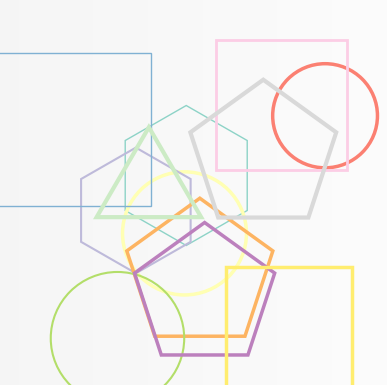[{"shape": "hexagon", "thickness": 1, "radius": 0.91, "center": [0.481, 0.544]}, {"shape": "circle", "thickness": 2.5, "radius": 0.8, "center": [0.476, 0.394]}, {"shape": "hexagon", "thickness": 1.5, "radius": 0.82, "center": [0.351, 0.453]}, {"shape": "circle", "thickness": 2.5, "radius": 0.68, "center": [0.839, 0.699]}, {"shape": "square", "thickness": 1, "radius": 0.99, "center": [0.192, 0.663]}, {"shape": "pentagon", "thickness": 2.5, "radius": 0.99, "center": [0.516, 0.287]}, {"shape": "circle", "thickness": 1.5, "radius": 0.86, "center": [0.303, 0.121]}, {"shape": "square", "thickness": 2, "radius": 0.85, "center": [0.726, 0.728]}, {"shape": "pentagon", "thickness": 3, "radius": 0.99, "center": [0.679, 0.595]}, {"shape": "pentagon", "thickness": 2.5, "radius": 0.95, "center": [0.528, 0.232]}, {"shape": "triangle", "thickness": 3, "radius": 0.78, "center": [0.384, 0.514]}, {"shape": "square", "thickness": 2.5, "radius": 0.82, "center": [0.747, 0.143]}]